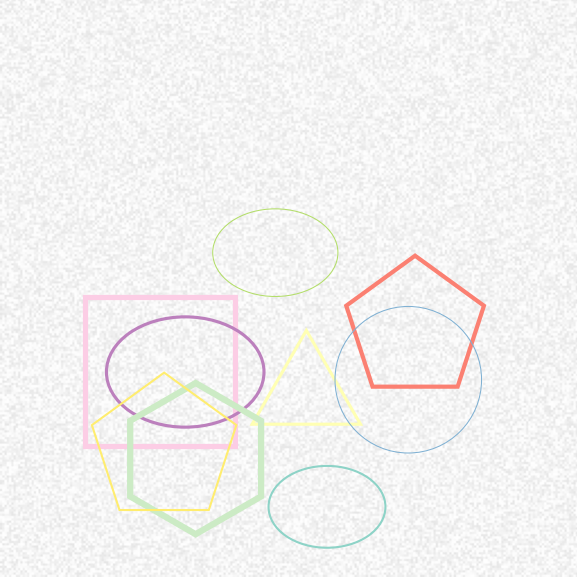[{"shape": "oval", "thickness": 1, "radius": 0.51, "center": [0.566, 0.122]}, {"shape": "triangle", "thickness": 1.5, "radius": 0.54, "center": [0.531, 0.319]}, {"shape": "pentagon", "thickness": 2, "radius": 0.63, "center": [0.719, 0.431]}, {"shape": "circle", "thickness": 0.5, "radius": 0.63, "center": [0.707, 0.342]}, {"shape": "oval", "thickness": 0.5, "radius": 0.54, "center": [0.477, 0.562]}, {"shape": "square", "thickness": 2.5, "radius": 0.65, "center": [0.278, 0.356]}, {"shape": "oval", "thickness": 1.5, "radius": 0.68, "center": [0.321, 0.355]}, {"shape": "hexagon", "thickness": 3, "radius": 0.65, "center": [0.339, 0.205]}, {"shape": "pentagon", "thickness": 1, "radius": 0.66, "center": [0.284, 0.222]}]